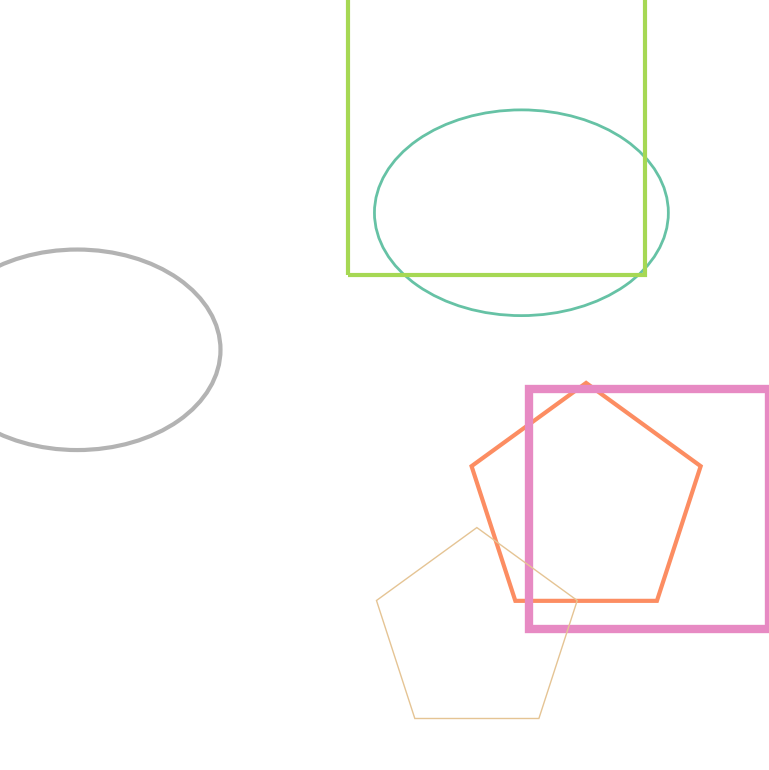[{"shape": "oval", "thickness": 1, "radius": 0.95, "center": [0.677, 0.724]}, {"shape": "pentagon", "thickness": 1.5, "radius": 0.78, "center": [0.761, 0.346]}, {"shape": "square", "thickness": 3, "radius": 0.78, "center": [0.843, 0.338]}, {"shape": "square", "thickness": 1.5, "radius": 0.97, "center": [0.645, 0.837]}, {"shape": "pentagon", "thickness": 0.5, "radius": 0.69, "center": [0.619, 0.178]}, {"shape": "oval", "thickness": 1.5, "radius": 0.93, "center": [0.1, 0.546]}]